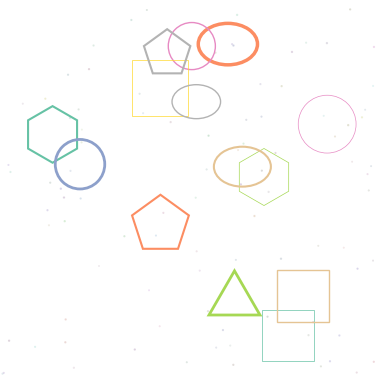[{"shape": "hexagon", "thickness": 1.5, "radius": 0.37, "center": [0.137, 0.651]}, {"shape": "square", "thickness": 0.5, "radius": 0.33, "center": [0.748, 0.129]}, {"shape": "pentagon", "thickness": 1.5, "radius": 0.39, "center": [0.417, 0.417]}, {"shape": "oval", "thickness": 2.5, "radius": 0.38, "center": [0.592, 0.885]}, {"shape": "circle", "thickness": 2, "radius": 0.32, "center": [0.208, 0.573]}, {"shape": "circle", "thickness": 0.5, "radius": 0.38, "center": [0.85, 0.678]}, {"shape": "circle", "thickness": 1, "radius": 0.31, "center": [0.498, 0.88]}, {"shape": "triangle", "thickness": 2, "radius": 0.38, "center": [0.609, 0.22]}, {"shape": "hexagon", "thickness": 0.5, "radius": 0.37, "center": [0.686, 0.54]}, {"shape": "square", "thickness": 0.5, "radius": 0.36, "center": [0.416, 0.771]}, {"shape": "oval", "thickness": 1.5, "radius": 0.37, "center": [0.63, 0.567]}, {"shape": "square", "thickness": 1, "radius": 0.34, "center": [0.787, 0.231]}, {"shape": "oval", "thickness": 1, "radius": 0.32, "center": [0.51, 0.736]}, {"shape": "pentagon", "thickness": 1.5, "radius": 0.32, "center": [0.434, 0.861]}]